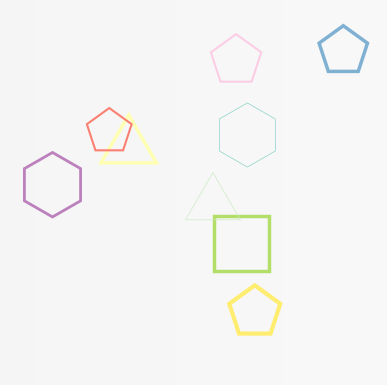[{"shape": "hexagon", "thickness": 0.5, "radius": 0.42, "center": [0.638, 0.649]}, {"shape": "triangle", "thickness": 2.5, "radius": 0.41, "center": [0.332, 0.618]}, {"shape": "pentagon", "thickness": 1.5, "radius": 0.3, "center": [0.282, 0.659]}, {"shape": "pentagon", "thickness": 2.5, "radius": 0.33, "center": [0.886, 0.868]}, {"shape": "square", "thickness": 2.5, "radius": 0.35, "center": [0.623, 0.368]}, {"shape": "pentagon", "thickness": 1.5, "radius": 0.34, "center": [0.609, 0.843]}, {"shape": "hexagon", "thickness": 2, "radius": 0.42, "center": [0.135, 0.52]}, {"shape": "triangle", "thickness": 0.5, "radius": 0.41, "center": [0.549, 0.47]}, {"shape": "pentagon", "thickness": 3, "radius": 0.35, "center": [0.657, 0.19]}]